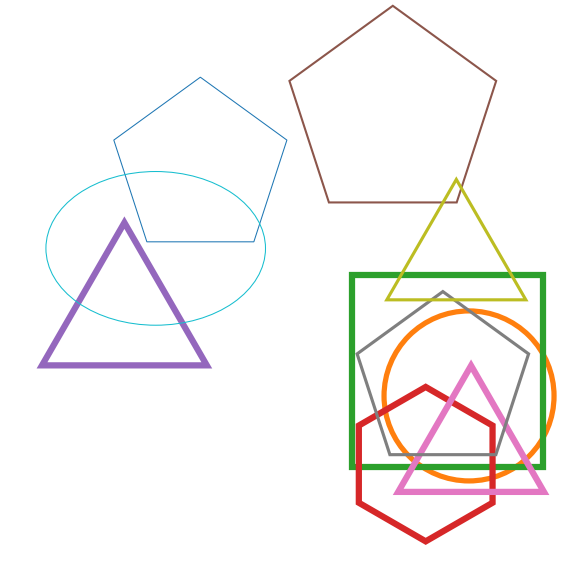[{"shape": "pentagon", "thickness": 0.5, "radius": 0.79, "center": [0.347, 0.708]}, {"shape": "circle", "thickness": 2.5, "radius": 0.74, "center": [0.812, 0.314]}, {"shape": "square", "thickness": 3, "radius": 0.83, "center": [0.775, 0.357]}, {"shape": "hexagon", "thickness": 3, "radius": 0.67, "center": [0.737, 0.195]}, {"shape": "triangle", "thickness": 3, "radius": 0.82, "center": [0.215, 0.449]}, {"shape": "pentagon", "thickness": 1, "radius": 0.94, "center": [0.68, 0.801]}, {"shape": "triangle", "thickness": 3, "radius": 0.73, "center": [0.816, 0.22]}, {"shape": "pentagon", "thickness": 1.5, "radius": 0.78, "center": [0.767, 0.338]}, {"shape": "triangle", "thickness": 1.5, "radius": 0.69, "center": [0.79, 0.549]}, {"shape": "oval", "thickness": 0.5, "radius": 0.95, "center": [0.27, 0.569]}]